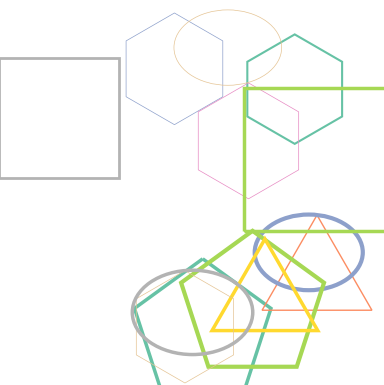[{"shape": "pentagon", "thickness": 2.5, "radius": 0.93, "center": [0.527, 0.141]}, {"shape": "hexagon", "thickness": 1.5, "radius": 0.71, "center": [0.765, 0.768]}, {"shape": "triangle", "thickness": 1, "radius": 0.82, "center": [0.823, 0.277]}, {"shape": "oval", "thickness": 3, "radius": 0.7, "center": [0.802, 0.344]}, {"shape": "hexagon", "thickness": 0.5, "radius": 0.73, "center": [0.453, 0.821]}, {"shape": "hexagon", "thickness": 0.5, "radius": 0.75, "center": [0.645, 0.634]}, {"shape": "pentagon", "thickness": 3, "radius": 0.98, "center": [0.656, 0.205]}, {"shape": "square", "thickness": 2.5, "radius": 0.93, "center": [0.82, 0.585]}, {"shape": "triangle", "thickness": 2.5, "radius": 0.79, "center": [0.688, 0.221]}, {"shape": "oval", "thickness": 0.5, "radius": 0.7, "center": [0.592, 0.876]}, {"shape": "hexagon", "thickness": 0.5, "radius": 0.73, "center": [0.48, 0.151]}, {"shape": "square", "thickness": 2, "radius": 0.78, "center": [0.154, 0.694]}, {"shape": "oval", "thickness": 2.5, "radius": 0.78, "center": [0.5, 0.189]}]